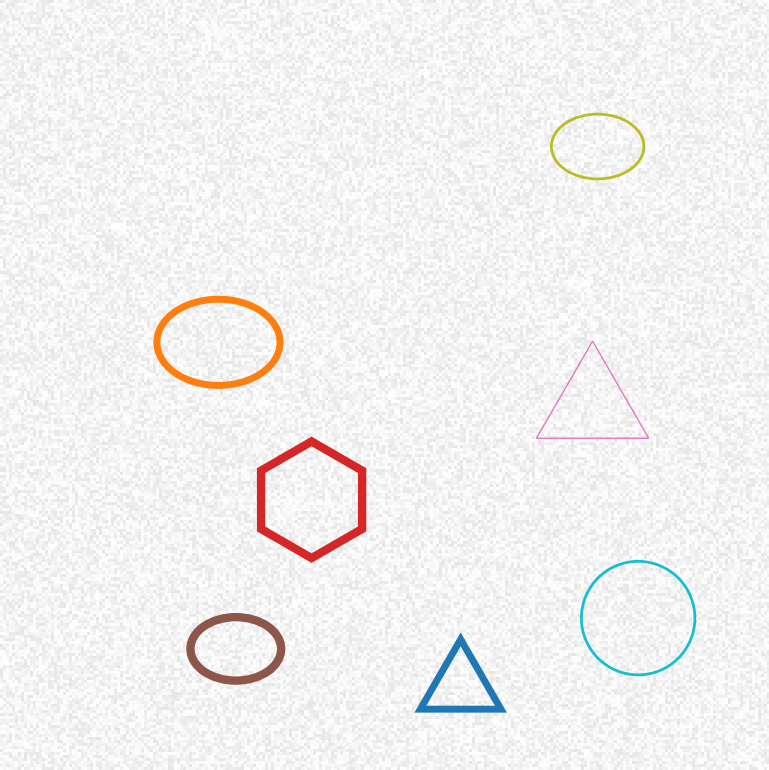[{"shape": "triangle", "thickness": 2.5, "radius": 0.3, "center": [0.598, 0.109]}, {"shape": "oval", "thickness": 2.5, "radius": 0.4, "center": [0.284, 0.555]}, {"shape": "hexagon", "thickness": 3, "radius": 0.38, "center": [0.405, 0.351]}, {"shape": "oval", "thickness": 3, "radius": 0.29, "center": [0.306, 0.157]}, {"shape": "triangle", "thickness": 0.5, "radius": 0.42, "center": [0.77, 0.473]}, {"shape": "oval", "thickness": 1, "radius": 0.3, "center": [0.776, 0.81]}, {"shape": "circle", "thickness": 1, "radius": 0.37, "center": [0.829, 0.197]}]